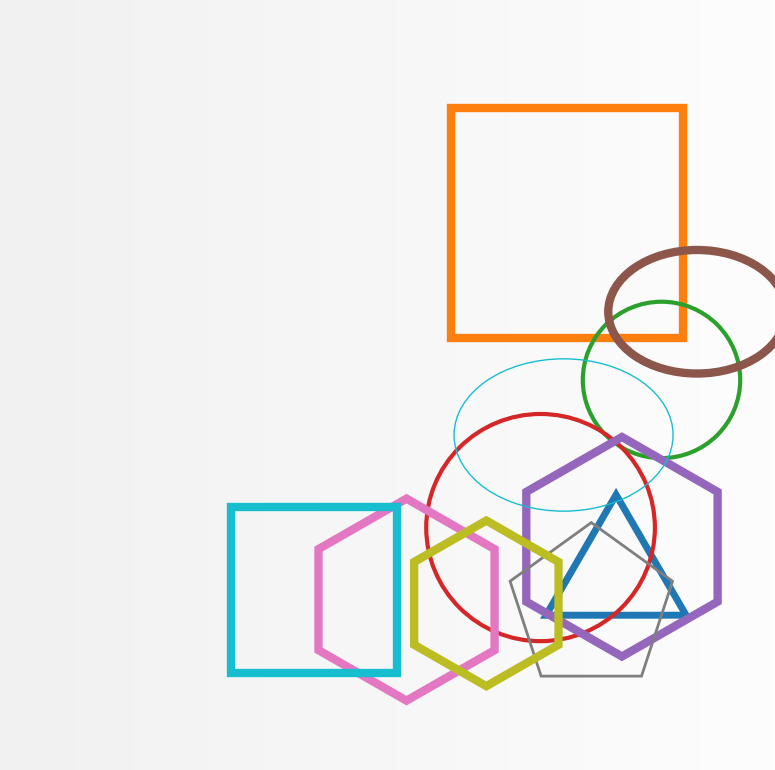[{"shape": "triangle", "thickness": 2.5, "radius": 0.52, "center": [0.795, 0.253]}, {"shape": "square", "thickness": 3, "radius": 0.75, "center": [0.732, 0.71]}, {"shape": "circle", "thickness": 1.5, "radius": 0.51, "center": [0.854, 0.507]}, {"shape": "circle", "thickness": 1.5, "radius": 0.74, "center": [0.697, 0.315]}, {"shape": "hexagon", "thickness": 3, "radius": 0.71, "center": [0.803, 0.29]}, {"shape": "oval", "thickness": 3, "radius": 0.57, "center": [0.899, 0.595]}, {"shape": "hexagon", "thickness": 3, "radius": 0.66, "center": [0.525, 0.221]}, {"shape": "pentagon", "thickness": 1, "radius": 0.55, "center": [0.763, 0.211]}, {"shape": "hexagon", "thickness": 3, "radius": 0.54, "center": [0.628, 0.216]}, {"shape": "oval", "thickness": 0.5, "radius": 0.71, "center": [0.727, 0.435]}, {"shape": "square", "thickness": 3, "radius": 0.54, "center": [0.405, 0.234]}]